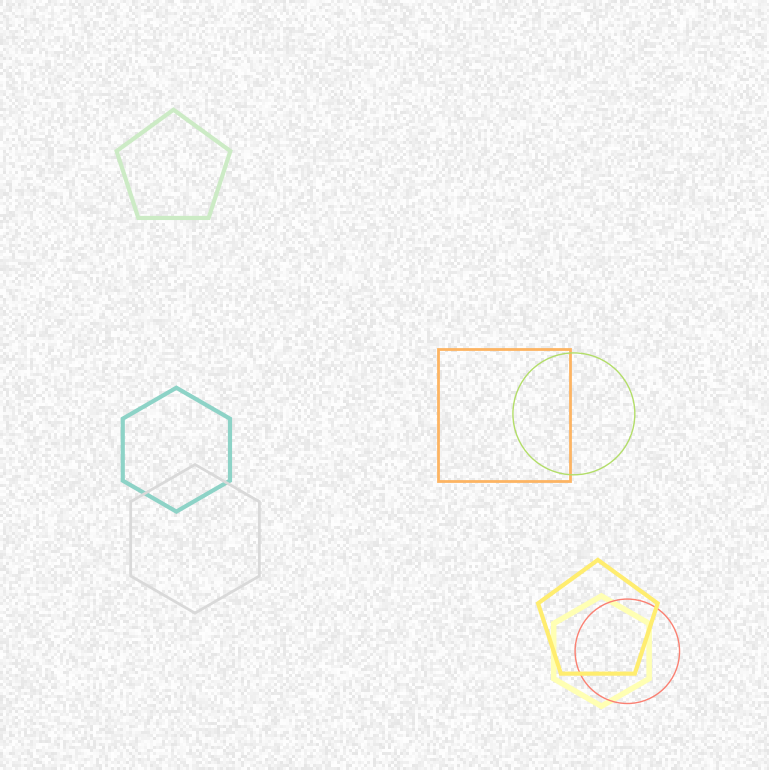[{"shape": "hexagon", "thickness": 1.5, "radius": 0.4, "center": [0.229, 0.416]}, {"shape": "hexagon", "thickness": 2, "radius": 0.36, "center": [0.781, 0.154]}, {"shape": "circle", "thickness": 0.5, "radius": 0.34, "center": [0.815, 0.154]}, {"shape": "square", "thickness": 1, "radius": 0.43, "center": [0.655, 0.461]}, {"shape": "circle", "thickness": 0.5, "radius": 0.4, "center": [0.745, 0.463]}, {"shape": "hexagon", "thickness": 1, "radius": 0.48, "center": [0.253, 0.3]}, {"shape": "pentagon", "thickness": 1.5, "radius": 0.39, "center": [0.225, 0.78]}, {"shape": "pentagon", "thickness": 1.5, "radius": 0.41, "center": [0.776, 0.191]}]